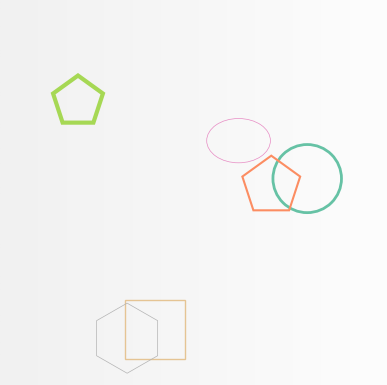[{"shape": "circle", "thickness": 2, "radius": 0.44, "center": [0.793, 0.536]}, {"shape": "pentagon", "thickness": 1.5, "radius": 0.39, "center": [0.7, 0.517]}, {"shape": "oval", "thickness": 0.5, "radius": 0.41, "center": [0.616, 0.635]}, {"shape": "pentagon", "thickness": 3, "radius": 0.34, "center": [0.201, 0.736]}, {"shape": "square", "thickness": 1, "radius": 0.39, "center": [0.4, 0.145]}, {"shape": "hexagon", "thickness": 0.5, "radius": 0.46, "center": [0.328, 0.122]}]